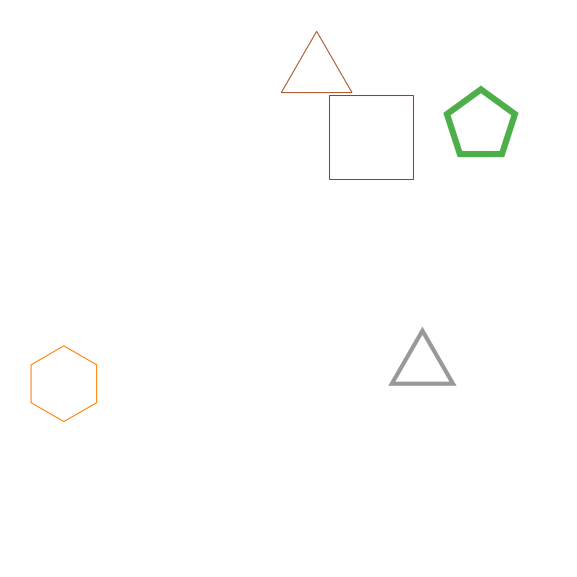[{"shape": "square", "thickness": 0.5, "radius": 0.36, "center": [0.642, 0.762]}, {"shape": "pentagon", "thickness": 3, "radius": 0.31, "center": [0.833, 0.782]}, {"shape": "hexagon", "thickness": 0.5, "radius": 0.33, "center": [0.111, 0.335]}, {"shape": "triangle", "thickness": 0.5, "radius": 0.35, "center": [0.548, 0.874]}, {"shape": "triangle", "thickness": 2, "radius": 0.31, "center": [0.731, 0.365]}]